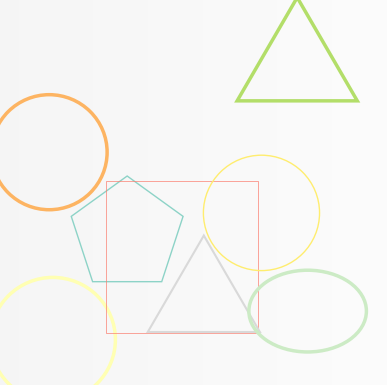[{"shape": "pentagon", "thickness": 1, "radius": 0.76, "center": [0.328, 0.391]}, {"shape": "circle", "thickness": 2.5, "radius": 0.81, "center": [0.136, 0.118]}, {"shape": "square", "thickness": 0.5, "radius": 0.98, "center": [0.47, 0.332]}, {"shape": "circle", "thickness": 2.5, "radius": 0.75, "center": [0.127, 0.605]}, {"shape": "triangle", "thickness": 2.5, "radius": 0.89, "center": [0.767, 0.828]}, {"shape": "triangle", "thickness": 1.5, "radius": 0.84, "center": [0.526, 0.221]}, {"shape": "oval", "thickness": 2.5, "radius": 0.76, "center": [0.794, 0.192]}, {"shape": "circle", "thickness": 1, "radius": 0.75, "center": [0.675, 0.447]}]